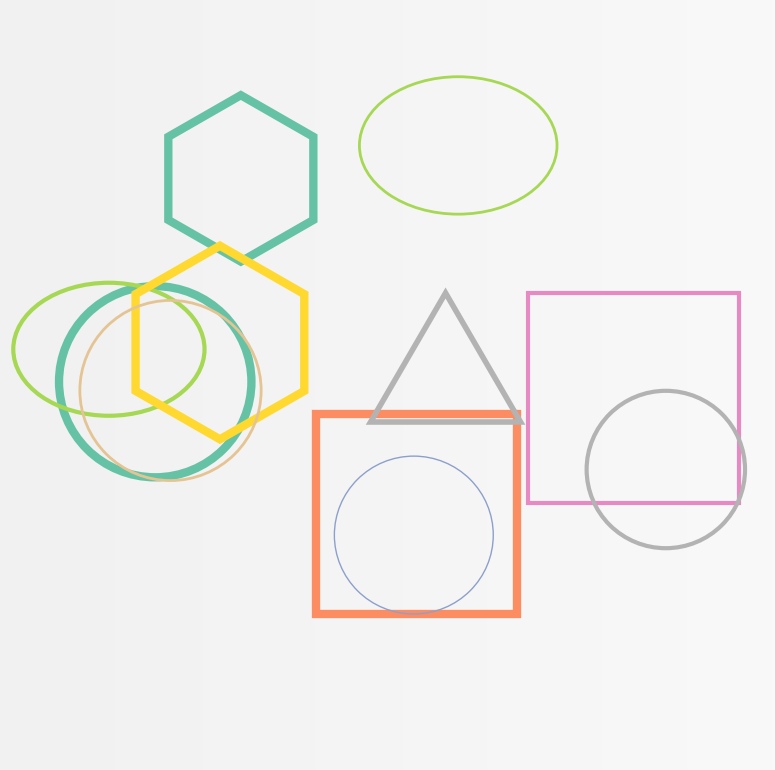[{"shape": "circle", "thickness": 3, "radius": 0.62, "center": [0.2, 0.504]}, {"shape": "hexagon", "thickness": 3, "radius": 0.54, "center": [0.311, 0.768]}, {"shape": "square", "thickness": 3, "radius": 0.65, "center": [0.537, 0.333]}, {"shape": "circle", "thickness": 0.5, "radius": 0.51, "center": [0.534, 0.305]}, {"shape": "square", "thickness": 1.5, "radius": 0.68, "center": [0.817, 0.483]}, {"shape": "oval", "thickness": 1.5, "radius": 0.62, "center": [0.141, 0.546]}, {"shape": "oval", "thickness": 1, "radius": 0.64, "center": [0.591, 0.811]}, {"shape": "hexagon", "thickness": 3, "radius": 0.63, "center": [0.284, 0.555]}, {"shape": "circle", "thickness": 1, "radius": 0.58, "center": [0.22, 0.493]}, {"shape": "triangle", "thickness": 2, "radius": 0.56, "center": [0.575, 0.508]}, {"shape": "circle", "thickness": 1.5, "radius": 0.51, "center": [0.859, 0.39]}]